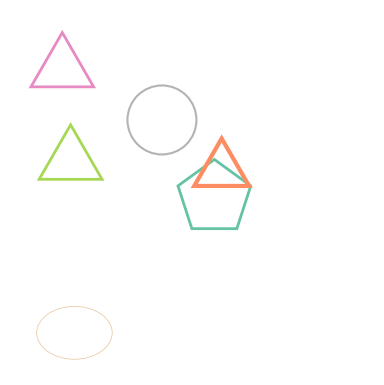[{"shape": "pentagon", "thickness": 2, "radius": 0.5, "center": [0.557, 0.486]}, {"shape": "triangle", "thickness": 3, "radius": 0.41, "center": [0.576, 0.558]}, {"shape": "triangle", "thickness": 2, "radius": 0.47, "center": [0.162, 0.821]}, {"shape": "triangle", "thickness": 2, "radius": 0.47, "center": [0.183, 0.581]}, {"shape": "oval", "thickness": 0.5, "radius": 0.49, "center": [0.193, 0.136]}, {"shape": "circle", "thickness": 1.5, "radius": 0.45, "center": [0.421, 0.688]}]